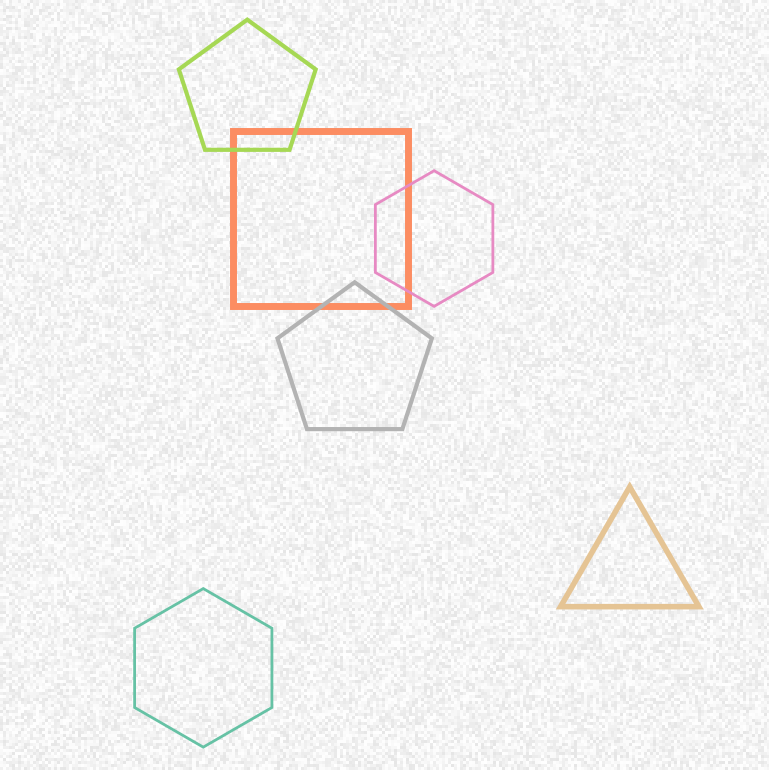[{"shape": "hexagon", "thickness": 1, "radius": 0.51, "center": [0.264, 0.133]}, {"shape": "square", "thickness": 2.5, "radius": 0.57, "center": [0.416, 0.716]}, {"shape": "hexagon", "thickness": 1, "radius": 0.44, "center": [0.564, 0.69]}, {"shape": "pentagon", "thickness": 1.5, "radius": 0.47, "center": [0.321, 0.881]}, {"shape": "triangle", "thickness": 2, "radius": 0.52, "center": [0.818, 0.264]}, {"shape": "pentagon", "thickness": 1.5, "radius": 0.53, "center": [0.461, 0.528]}]